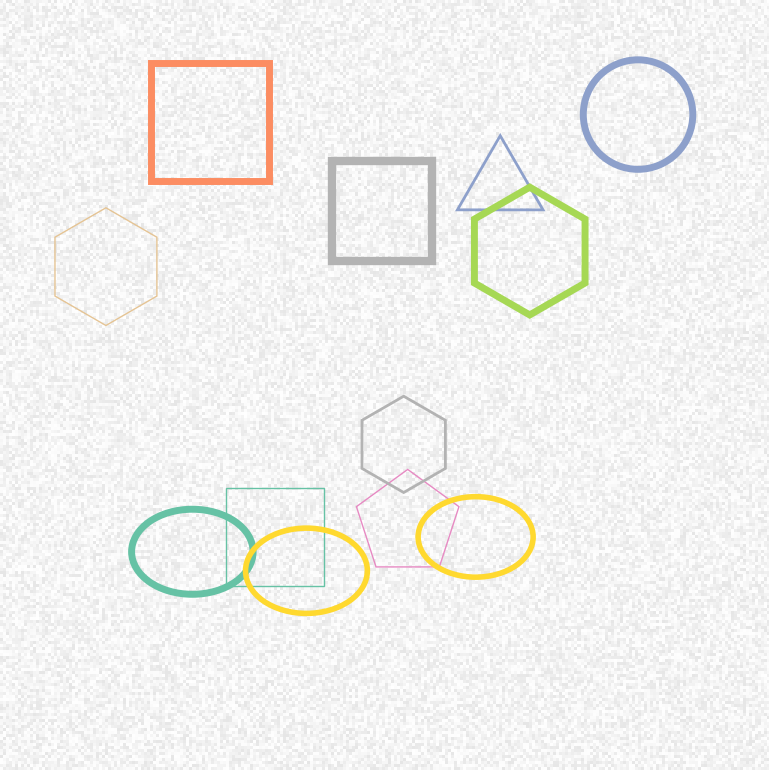[{"shape": "square", "thickness": 0.5, "radius": 0.32, "center": [0.357, 0.303]}, {"shape": "oval", "thickness": 2.5, "radius": 0.39, "center": [0.25, 0.283]}, {"shape": "square", "thickness": 2.5, "radius": 0.38, "center": [0.273, 0.841]}, {"shape": "triangle", "thickness": 1, "radius": 0.32, "center": [0.65, 0.76]}, {"shape": "circle", "thickness": 2.5, "radius": 0.36, "center": [0.829, 0.851]}, {"shape": "pentagon", "thickness": 0.5, "radius": 0.35, "center": [0.529, 0.32]}, {"shape": "hexagon", "thickness": 2.5, "radius": 0.41, "center": [0.688, 0.674]}, {"shape": "oval", "thickness": 2, "radius": 0.4, "center": [0.398, 0.259]}, {"shape": "oval", "thickness": 2, "radius": 0.37, "center": [0.618, 0.303]}, {"shape": "hexagon", "thickness": 0.5, "radius": 0.38, "center": [0.138, 0.654]}, {"shape": "hexagon", "thickness": 1, "radius": 0.31, "center": [0.524, 0.423]}, {"shape": "square", "thickness": 3, "radius": 0.32, "center": [0.496, 0.726]}]